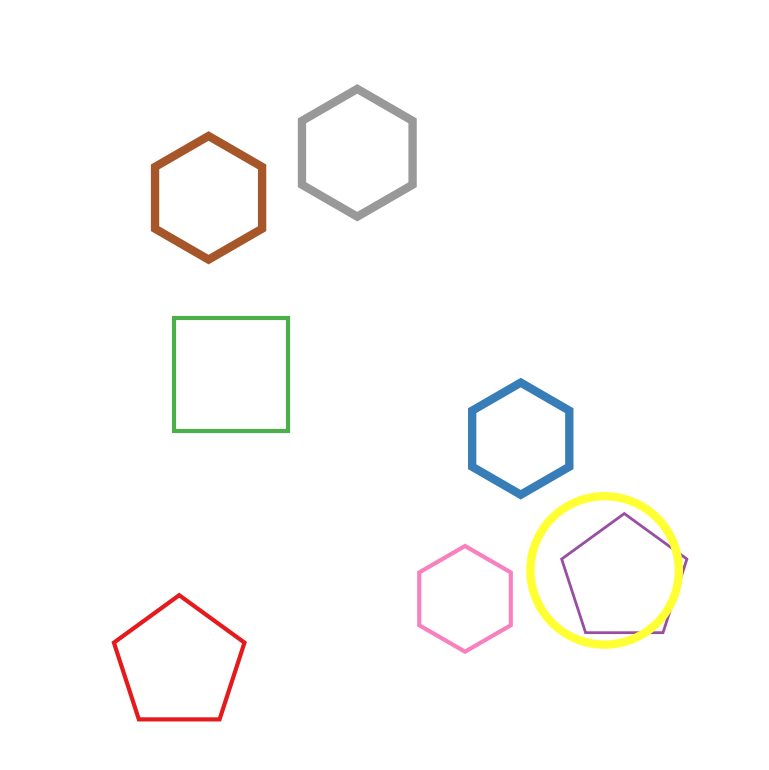[{"shape": "pentagon", "thickness": 1.5, "radius": 0.45, "center": [0.233, 0.138]}, {"shape": "hexagon", "thickness": 3, "radius": 0.36, "center": [0.676, 0.43]}, {"shape": "square", "thickness": 1.5, "radius": 0.37, "center": [0.3, 0.513]}, {"shape": "pentagon", "thickness": 1, "radius": 0.43, "center": [0.811, 0.248]}, {"shape": "circle", "thickness": 3, "radius": 0.48, "center": [0.785, 0.259]}, {"shape": "hexagon", "thickness": 3, "radius": 0.4, "center": [0.271, 0.743]}, {"shape": "hexagon", "thickness": 1.5, "radius": 0.34, "center": [0.604, 0.222]}, {"shape": "hexagon", "thickness": 3, "radius": 0.41, "center": [0.464, 0.802]}]